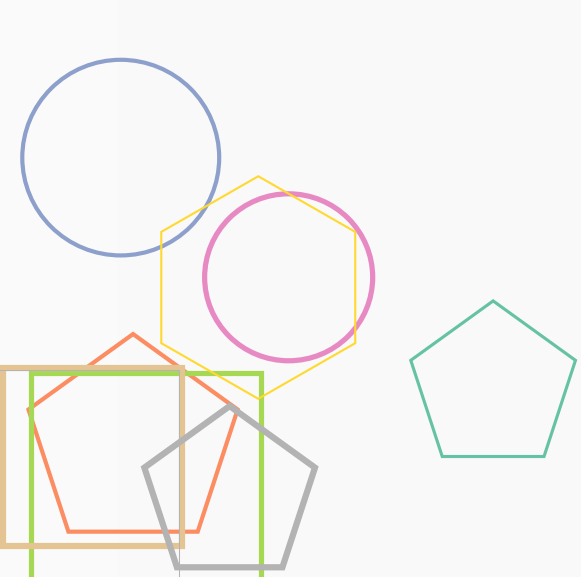[{"shape": "pentagon", "thickness": 1.5, "radius": 0.74, "center": [0.848, 0.329]}, {"shape": "pentagon", "thickness": 2, "radius": 0.95, "center": [0.229, 0.232]}, {"shape": "circle", "thickness": 2, "radius": 0.85, "center": [0.208, 0.726]}, {"shape": "circle", "thickness": 2.5, "radius": 0.72, "center": [0.497, 0.519]}, {"shape": "square", "thickness": 2.5, "radius": 0.99, "center": [0.251, 0.156]}, {"shape": "hexagon", "thickness": 1, "radius": 0.96, "center": [0.444, 0.501]}, {"shape": "square", "thickness": 3, "radius": 0.77, "center": [0.16, 0.208]}, {"shape": "square", "thickness": 0.5, "radius": 0.99, "center": [0.11, 0.162]}, {"shape": "pentagon", "thickness": 3, "radius": 0.77, "center": [0.395, 0.142]}]